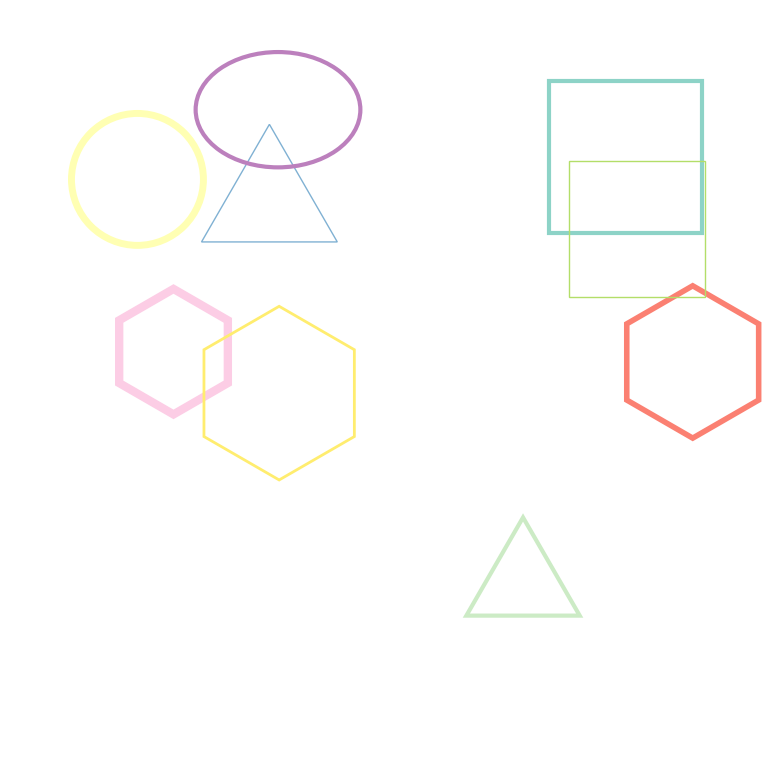[{"shape": "square", "thickness": 1.5, "radius": 0.49, "center": [0.812, 0.796]}, {"shape": "circle", "thickness": 2.5, "radius": 0.43, "center": [0.179, 0.767]}, {"shape": "hexagon", "thickness": 2, "radius": 0.49, "center": [0.9, 0.53]}, {"shape": "triangle", "thickness": 0.5, "radius": 0.51, "center": [0.35, 0.737]}, {"shape": "square", "thickness": 0.5, "radius": 0.44, "center": [0.828, 0.702]}, {"shape": "hexagon", "thickness": 3, "radius": 0.41, "center": [0.225, 0.543]}, {"shape": "oval", "thickness": 1.5, "radius": 0.53, "center": [0.361, 0.858]}, {"shape": "triangle", "thickness": 1.5, "radius": 0.42, "center": [0.679, 0.243]}, {"shape": "hexagon", "thickness": 1, "radius": 0.56, "center": [0.363, 0.489]}]